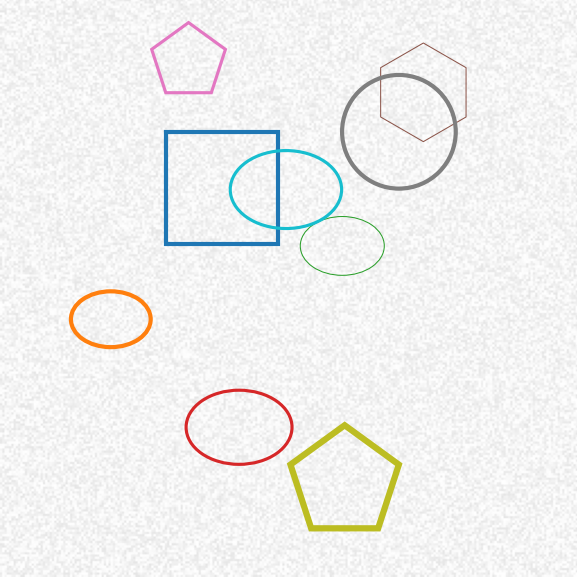[{"shape": "square", "thickness": 2, "radius": 0.48, "center": [0.385, 0.674]}, {"shape": "oval", "thickness": 2, "radius": 0.35, "center": [0.192, 0.446]}, {"shape": "oval", "thickness": 0.5, "radius": 0.36, "center": [0.593, 0.573]}, {"shape": "oval", "thickness": 1.5, "radius": 0.46, "center": [0.414, 0.259]}, {"shape": "hexagon", "thickness": 0.5, "radius": 0.43, "center": [0.733, 0.839]}, {"shape": "pentagon", "thickness": 1.5, "radius": 0.34, "center": [0.326, 0.893]}, {"shape": "circle", "thickness": 2, "radius": 0.49, "center": [0.691, 0.771]}, {"shape": "pentagon", "thickness": 3, "radius": 0.49, "center": [0.597, 0.164]}, {"shape": "oval", "thickness": 1.5, "radius": 0.48, "center": [0.495, 0.671]}]